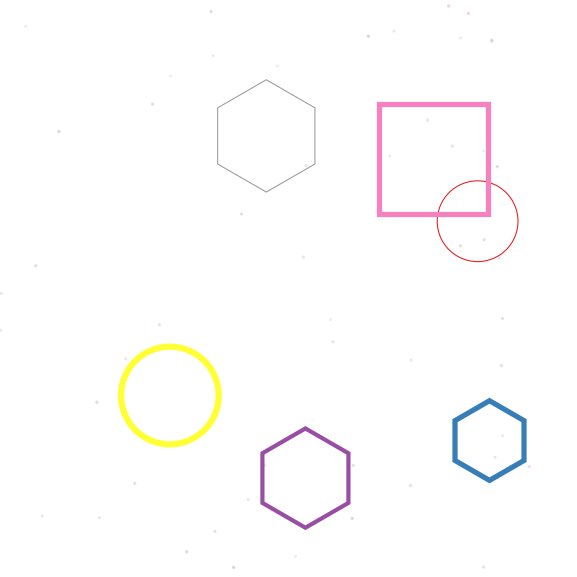[{"shape": "circle", "thickness": 0.5, "radius": 0.35, "center": [0.827, 0.616]}, {"shape": "hexagon", "thickness": 2.5, "radius": 0.34, "center": [0.848, 0.236]}, {"shape": "hexagon", "thickness": 2, "radius": 0.43, "center": [0.529, 0.171]}, {"shape": "circle", "thickness": 3, "radius": 0.42, "center": [0.294, 0.314]}, {"shape": "square", "thickness": 2.5, "radius": 0.47, "center": [0.751, 0.724]}, {"shape": "hexagon", "thickness": 0.5, "radius": 0.49, "center": [0.461, 0.764]}]